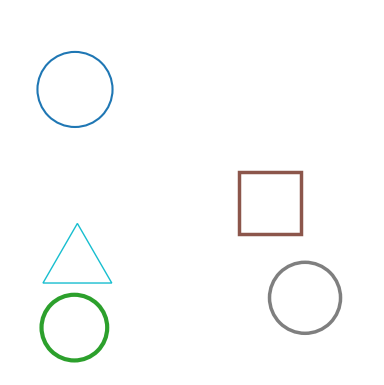[{"shape": "circle", "thickness": 1.5, "radius": 0.49, "center": [0.195, 0.768]}, {"shape": "circle", "thickness": 3, "radius": 0.43, "center": [0.193, 0.149]}, {"shape": "square", "thickness": 2.5, "radius": 0.4, "center": [0.701, 0.473]}, {"shape": "circle", "thickness": 2.5, "radius": 0.46, "center": [0.792, 0.226]}, {"shape": "triangle", "thickness": 1, "radius": 0.52, "center": [0.201, 0.316]}]